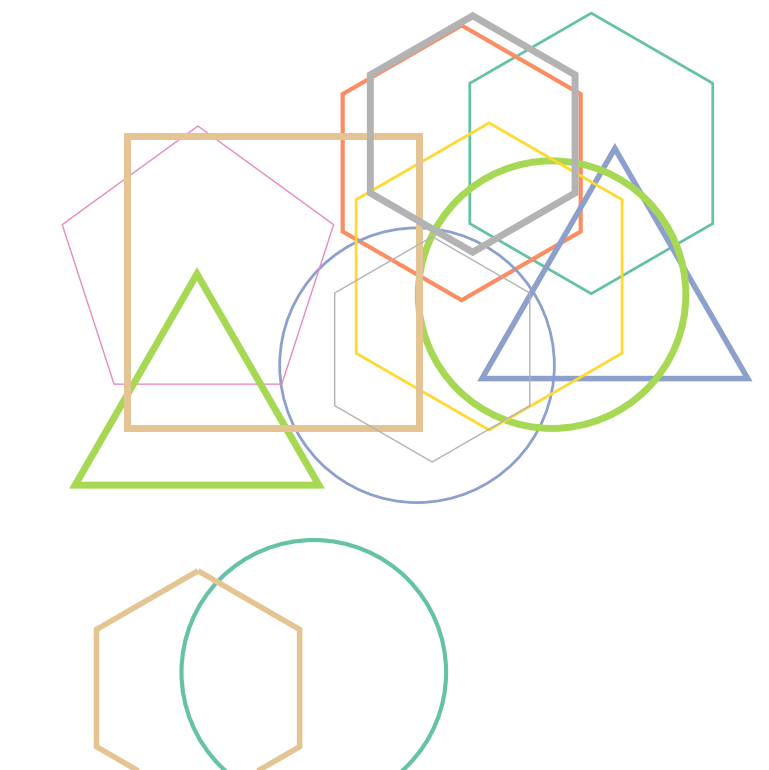[{"shape": "circle", "thickness": 1.5, "radius": 0.86, "center": [0.408, 0.127]}, {"shape": "hexagon", "thickness": 1, "radius": 0.91, "center": [0.768, 0.801]}, {"shape": "hexagon", "thickness": 1.5, "radius": 0.89, "center": [0.6, 0.789]}, {"shape": "triangle", "thickness": 2, "radius": 1.0, "center": [0.799, 0.608]}, {"shape": "circle", "thickness": 1, "radius": 0.89, "center": [0.542, 0.526]}, {"shape": "pentagon", "thickness": 0.5, "radius": 0.93, "center": [0.257, 0.651]}, {"shape": "circle", "thickness": 2.5, "radius": 0.87, "center": [0.717, 0.617]}, {"shape": "triangle", "thickness": 2.5, "radius": 0.91, "center": [0.256, 0.461]}, {"shape": "hexagon", "thickness": 1, "radius": 1.0, "center": [0.635, 0.641]}, {"shape": "hexagon", "thickness": 2, "radius": 0.76, "center": [0.257, 0.106]}, {"shape": "square", "thickness": 2.5, "radius": 0.95, "center": [0.355, 0.634]}, {"shape": "hexagon", "thickness": 0.5, "radius": 0.73, "center": [0.561, 0.546]}, {"shape": "hexagon", "thickness": 2.5, "radius": 0.77, "center": [0.614, 0.826]}]